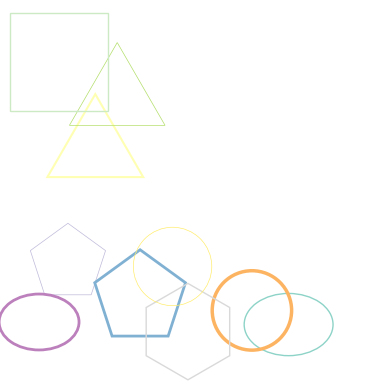[{"shape": "oval", "thickness": 1, "radius": 0.58, "center": [0.75, 0.157]}, {"shape": "triangle", "thickness": 1.5, "radius": 0.72, "center": [0.248, 0.612]}, {"shape": "pentagon", "thickness": 0.5, "radius": 0.51, "center": [0.176, 0.317]}, {"shape": "pentagon", "thickness": 2, "radius": 0.62, "center": [0.364, 0.227]}, {"shape": "circle", "thickness": 2.5, "radius": 0.52, "center": [0.654, 0.194]}, {"shape": "triangle", "thickness": 0.5, "radius": 0.72, "center": [0.305, 0.746]}, {"shape": "hexagon", "thickness": 1, "radius": 0.63, "center": [0.488, 0.139]}, {"shape": "oval", "thickness": 2, "radius": 0.52, "center": [0.102, 0.164]}, {"shape": "square", "thickness": 1, "radius": 0.64, "center": [0.154, 0.838]}, {"shape": "circle", "thickness": 0.5, "radius": 0.51, "center": [0.448, 0.308]}]